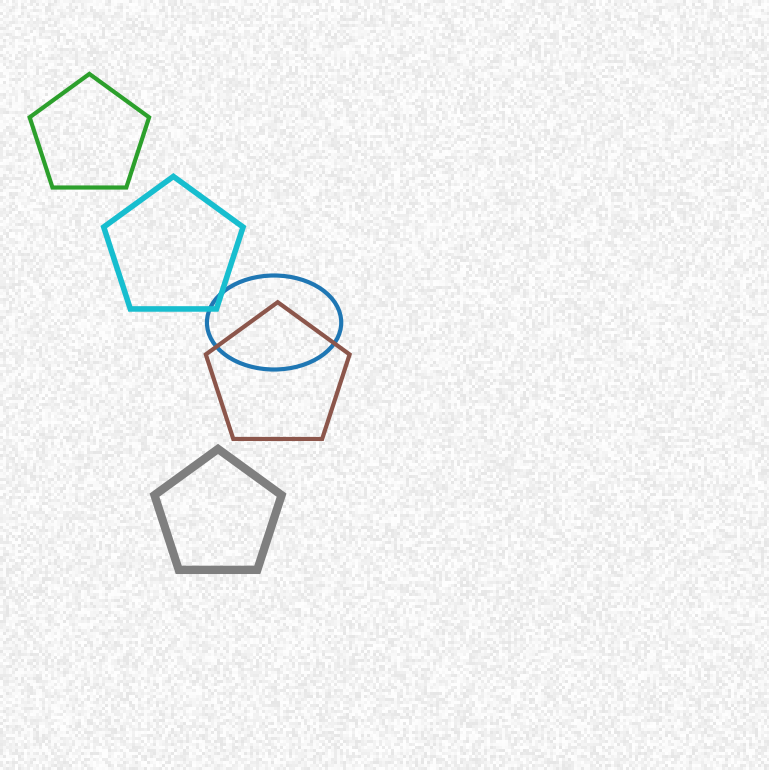[{"shape": "oval", "thickness": 1.5, "radius": 0.44, "center": [0.356, 0.581]}, {"shape": "pentagon", "thickness": 1.5, "radius": 0.41, "center": [0.116, 0.822]}, {"shape": "pentagon", "thickness": 1.5, "radius": 0.49, "center": [0.361, 0.509]}, {"shape": "pentagon", "thickness": 3, "radius": 0.43, "center": [0.283, 0.33]}, {"shape": "pentagon", "thickness": 2, "radius": 0.48, "center": [0.225, 0.676]}]